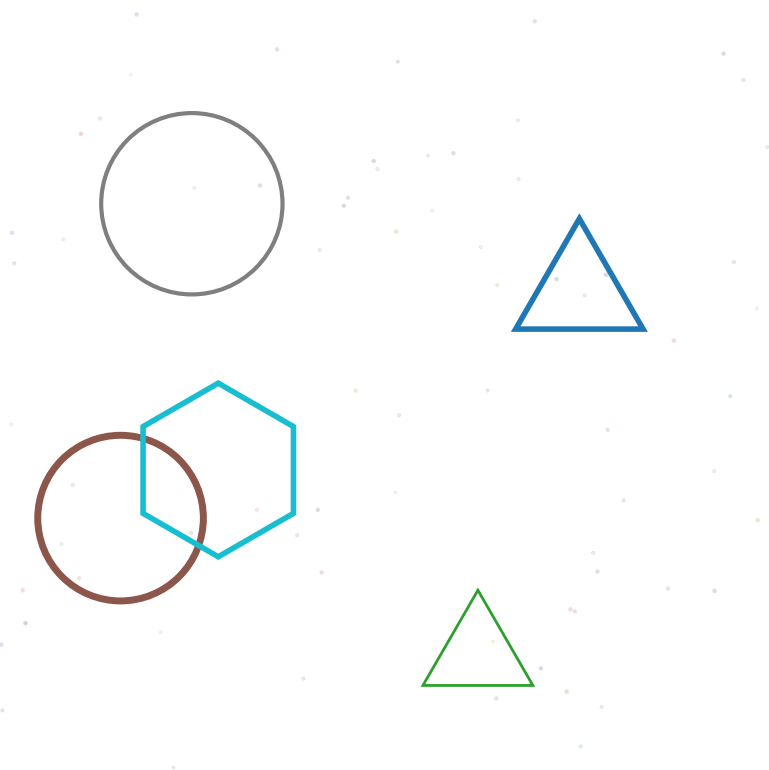[{"shape": "triangle", "thickness": 2, "radius": 0.48, "center": [0.752, 0.62]}, {"shape": "triangle", "thickness": 1, "radius": 0.41, "center": [0.621, 0.151]}, {"shape": "circle", "thickness": 2.5, "radius": 0.54, "center": [0.157, 0.327]}, {"shape": "circle", "thickness": 1.5, "radius": 0.59, "center": [0.249, 0.735]}, {"shape": "hexagon", "thickness": 2, "radius": 0.56, "center": [0.283, 0.39]}]